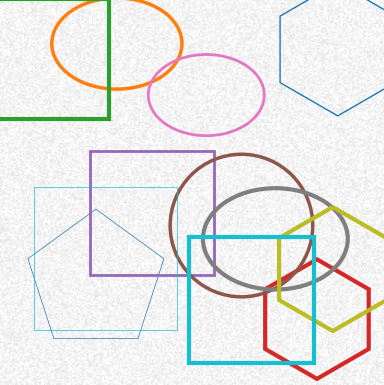[{"shape": "pentagon", "thickness": 0.5, "radius": 0.93, "center": [0.249, 0.271]}, {"shape": "hexagon", "thickness": 1, "radius": 0.86, "center": [0.877, 0.872]}, {"shape": "oval", "thickness": 2.5, "radius": 0.85, "center": [0.304, 0.887]}, {"shape": "square", "thickness": 3, "radius": 0.78, "center": [0.127, 0.846]}, {"shape": "hexagon", "thickness": 3, "radius": 0.78, "center": [0.823, 0.171]}, {"shape": "square", "thickness": 2, "radius": 0.8, "center": [0.395, 0.446]}, {"shape": "circle", "thickness": 2.5, "radius": 0.93, "center": [0.627, 0.414]}, {"shape": "oval", "thickness": 2, "radius": 0.75, "center": [0.536, 0.753]}, {"shape": "oval", "thickness": 3, "radius": 0.94, "center": [0.715, 0.38]}, {"shape": "hexagon", "thickness": 3, "radius": 0.81, "center": [0.864, 0.301]}, {"shape": "square", "thickness": 0.5, "radius": 0.93, "center": [0.274, 0.329]}, {"shape": "square", "thickness": 3, "radius": 0.82, "center": [0.654, 0.221]}]